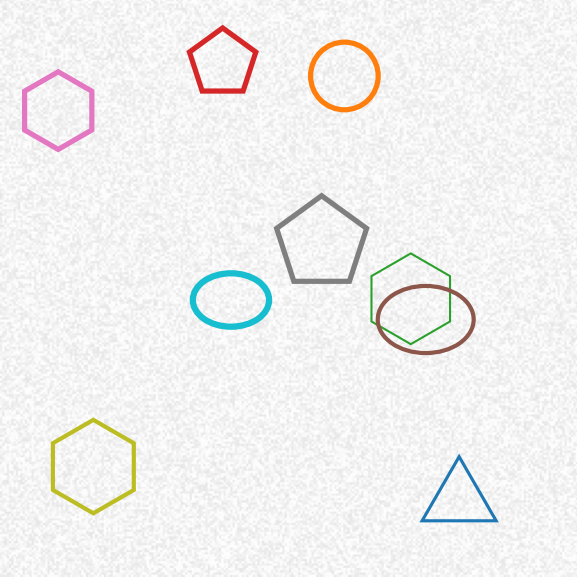[{"shape": "triangle", "thickness": 1.5, "radius": 0.37, "center": [0.795, 0.134]}, {"shape": "circle", "thickness": 2.5, "radius": 0.29, "center": [0.596, 0.868]}, {"shape": "hexagon", "thickness": 1, "radius": 0.39, "center": [0.711, 0.482]}, {"shape": "pentagon", "thickness": 2.5, "radius": 0.3, "center": [0.386, 0.89]}, {"shape": "oval", "thickness": 2, "radius": 0.42, "center": [0.737, 0.446]}, {"shape": "hexagon", "thickness": 2.5, "radius": 0.34, "center": [0.101, 0.808]}, {"shape": "pentagon", "thickness": 2.5, "radius": 0.41, "center": [0.557, 0.578]}, {"shape": "hexagon", "thickness": 2, "radius": 0.4, "center": [0.162, 0.191]}, {"shape": "oval", "thickness": 3, "radius": 0.33, "center": [0.4, 0.48]}]